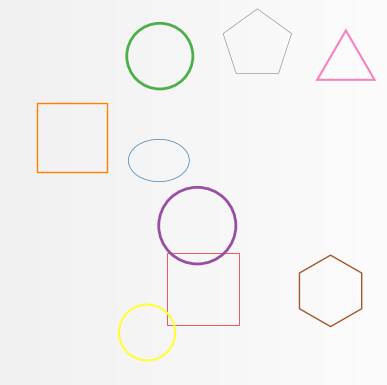[{"shape": "square", "thickness": 0.5, "radius": 0.46, "center": [0.524, 0.25]}, {"shape": "oval", "thickness": 0.5, "radius": 0.39, "center": [0.41, 0.583]}, {"shape": "circle", "thickness": 2, "radius": 0.43, "center": [0.412, 0.854]}, {"shape": "circle", "thickness": 2, "radius": 0.5, "center": [0.509, 0.414]}, {"shape": "square", "thickness": 1, "radius": 0.45, "center": [0.185, 0.643]}, {"shape": "circle", "thickness": 1.5, "radius": 0.36, "center": [0.38, 0.136]}, {"shape": "hexagon", "thickness": 1, "radius": 0.46, "center": [0.853, 0.244]}, {"shape": "triangle", "thickness": 1.5, "radius": 0.43, "center": [0.893, 0.835]}, {"shape": "pentagon", "thickness": 0.5, "radius": 0.46, "center": [0.664, 0.884]}]